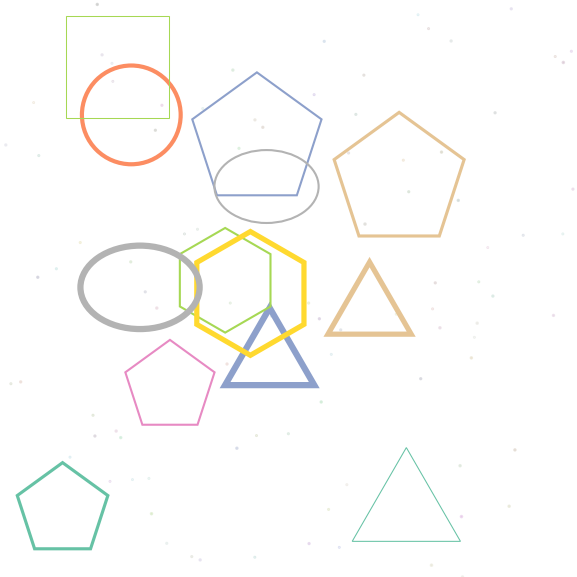[{"shape": "pentagon", "thickness": 1.5, "radius": 0.41, "center": [0.108, 0.116]}, {"shape": "triangle", "thickness": 0.5, "radius": 0.54, "center": [0.704, 0.116]}, {"shape": "circle", "thickness": 2, "radius": 0.43, "center": [0.227, 0.8]}, {"shape": "triangle", "thickness": 3, "radius": 0.45, "center": [0.467, 0.377]}, {"shape": "pentagon", "thickness": 1, "radius": 0.59, "center": [0.445, 0.756]}, {"shape": "pentagon", "thickness": 1, "radius": 0.41, "center": [0.294, 0.329]}, {"shape": "hexagon", "thickness": 1, "radius": 0.45, "center": [0.39, 0.514]}, {"shape": "square", "thickness": 0.5, "radius": 0.44, "center": [0.203, 0.883]}, {"shape": "hexagon", "thickness": 2.5, "radius": 0.54, "center": [0.434, 0.491]}, {"shape": "pentagon", "thickness": 1.5, "radius": 0.59, "center": [0.691, 0.686]}, {"shape": "triangle", "thickness": 2.5, "radius": 0.42, "center": [0.64, 0.462]}, {"shape": "oval", "thickness": 1, "radius": 0.45, "center": [0.462, 0.676]}, {"shape": "oval", "thickness": 3, "radius": 0.52, "center": [0.242, 0.502]}]